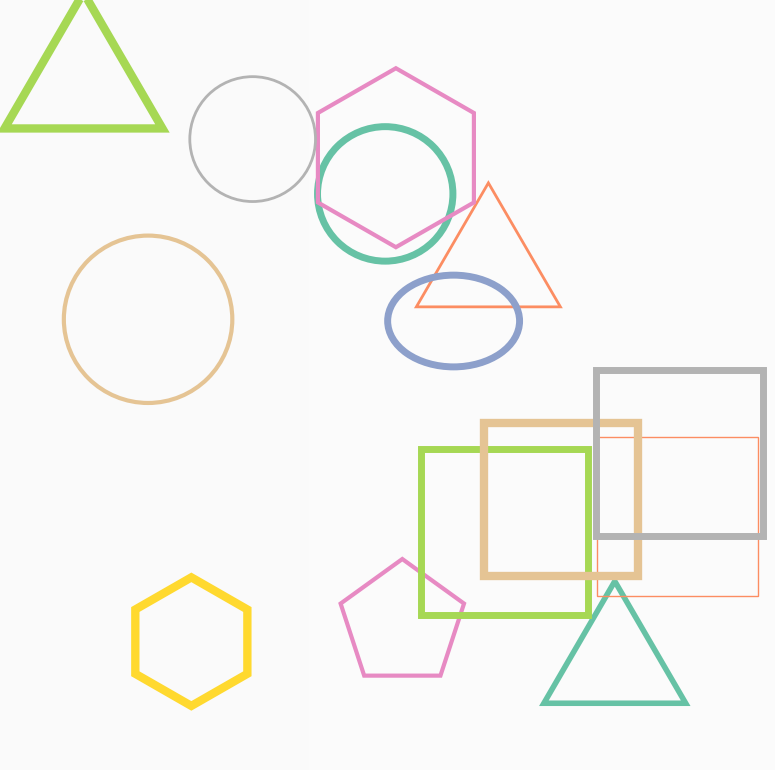[{"shape": "triangle", "thickness": 2, "radius": 0.53, "center": [0.793, 0.14]}, {"shape": "circle", "thickness": 2.5, "radius": 0.44, "center": [0.497, 0.748]}, {"shape": "square", "thickness": 0.5, "radius": 0.52, "center": [0.874, 0.33]}, {"shape": "triangle", "thickness": 1, "radius": 0.54, "center": [0.63, 0.655]}, {"shape": "oval", "thickness": 2.5, "radius": 0.43, "center": [0.585, 0.583]}, {"shape": "hexagon", "thickness": 1.5, "radius": 0.58, "center": [0.511, 0.795]}, {"shape": "pentagon", "thickness": 1.5, "radius": 0.42, "center": [0.519, 0.19]}, {"shape": "square", "thickness": 2.5, "radius": 0.54, "center": [0.651, 0.309]}, {"shape": "triangle", "thickness": 3, "radius": 0.59, "center": [0.108, 0.892]}, {"shape": "hexagon", "thickness": 3, "radius": 0.42, "center": [0.247, 0.167]}, {"shape": "circle", "thickness": 1.5, "radius": 0.54, "center": [0.191, 0.585]}, {"shape": "square", "thickness": 3, "radius": 0.5, "center": [0.724, 0.351]}, {"shape": "square", "thickness": 2.5, "radius": 0.54, "center": [0.877, 0.412]}, {"shape": "circle", "thickness": 1, "radius": 0.41, "center": [0.326, 0.819]}]